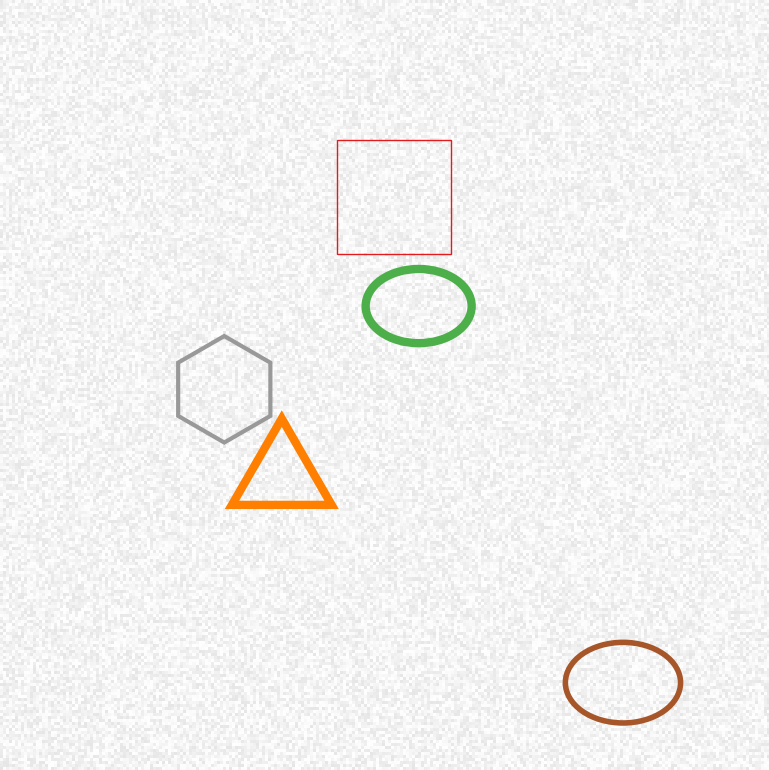[{"shape": "square", "thickness": 0.5, "radius": 0.37, "center": [0.512, 0.744]}, {"shape": "oval", "thickness": 3, "radius": 0.34, "center": [0.544, 0.603]}, {"shape": "triangle", "thickness": 3, "radius": 0.37, "center": [0.366, 0.382]}, {"shape": "oval", "thickness": 2, "radius": 0.37, "center": [0.809, 0.113]}, {"shape": "hexagon", "thickness": 1.5, "radius": 0.35, "center": [0.291, 0.494]}]